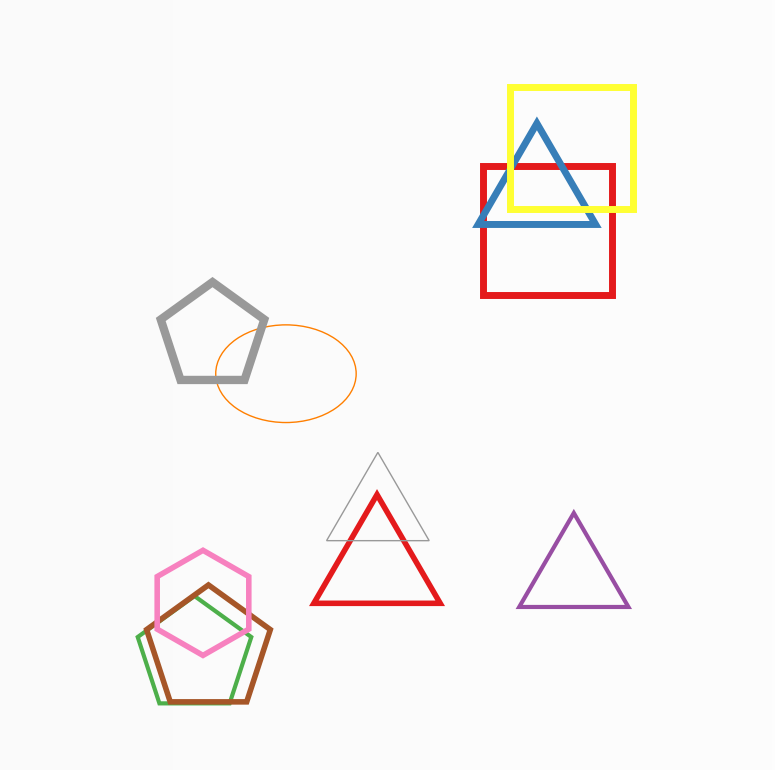[{"shape": "triangle", "thickness": 2, "radius": 0.47, "center": [0.486, 0.264]}, {"shape": "square", "thickness": 2.5, "radius": 0.42, "center": [0.706, 0.701]}, {"shape": "triangle", "thickness": 2.5, "radius": 0.44, "center": [0.693, 0.752]}, {"shape": "pentagon", "thickness": 1.5, "radius": 0.39, "center": [0.251, 0.149]}, {"shape": "triangle", "thickness": 1.5, "radius": 0.41, "center": [0.74, 0.252]}, {"shape": "oval", "thickness": 0.5, "radius": 0.45, "center": [0.369, 0.515]}, {"shape": "square", "thickness": 2.5, "radius": 0.4, "center": [0.738, 0.807]}, {"shape": "pentagon", "thickness": 2, "radius": 0.42, "center": [0.269, 0.156]}, {"shape": "hexagon", "thickness": 2, "radius": 0.34, "center": [0.262, 0.217]}, {"shape": "triangle", "thickness": 0.5, "radius": 0.38, "center": [0.488, 0.336]}, {"shape": "pentagon", "thickness": 3, "radius": 0.35, "center": [0.274, 0.563]}]